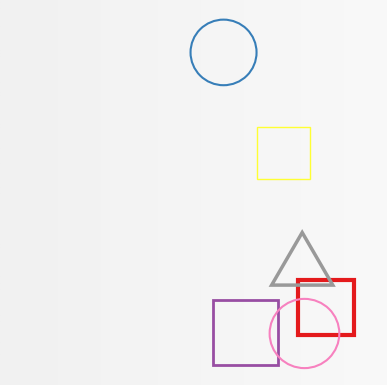[{"shape": "square", "thickness": 3, "radius": 0.36, "center": [0.841, 0.202]}, {"shape": "circle", "thickness": 1.5, "radius": 0.43, "center": [0.577, 0.864]}, {"shape": "square", "thickness": 2, "radius": 0.42, "center": [0.634, 0.136]}, {"shape": "square", "thickness": 1, "radius": 0.34, "center": [0.732, 0.603]}, {"shape": "circle", "thickness": 1.5, "radius": 0.45, "center": [0.786, 0.134]}, {"shape": "triangle", "thickness": 2.5, "radius": 0.46, "center": [0.78, 0.305]}]